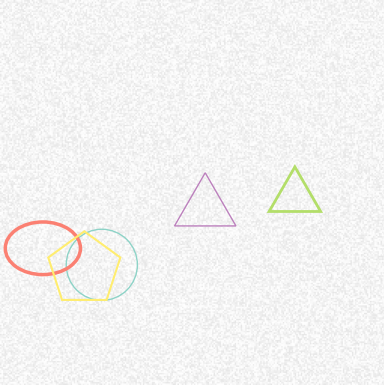[{"shape": "circle", "thickness": 1, "radius": 0.46, "center": [0.264, 0.312]}, {"shape": "oval", "thickness": 2.5, "radius": 0.49, "center": [0.111, 0.355]}, {"shape": "triangle", "thickness": 2, "radius": 0.39, "center": [0.766, 0.489]}, {"shape": "triangle", "thickness": 1, "radius": 0.46, "center": [0.533, 0.459]}, {"shape": "pentagon", "thickness": 1.5, "radius": 0.49, "center": [0.219, 0.301]}]